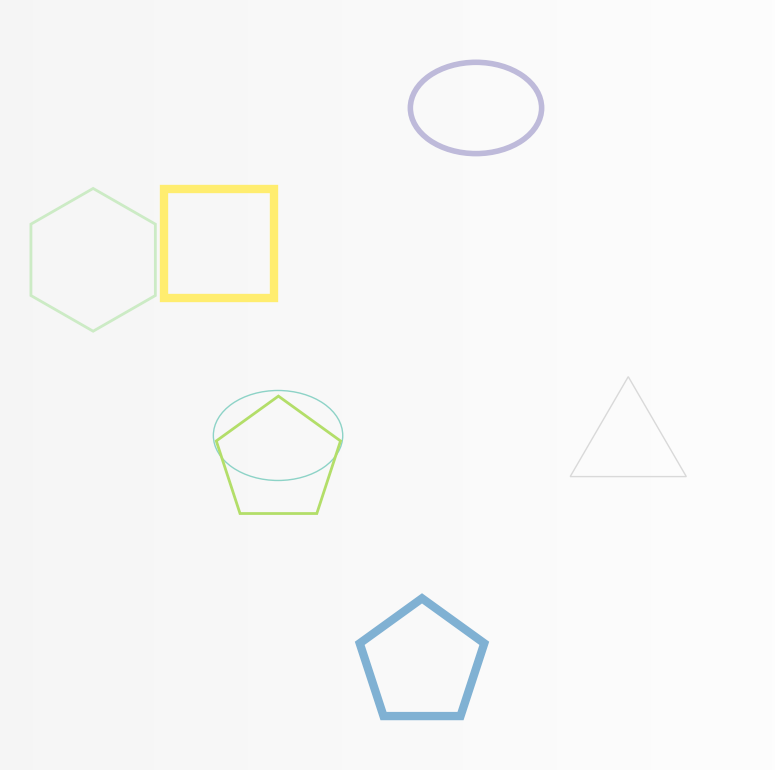[{"shape": "oval", "thickness": 0.5, "radius": 0.42, "center": [0.359, 0.434]}, {"shape": "oval", "thickness": 2, "radius": 0.42, "center": [0.614, 0.86]}, {"shape": "pentagon", "thickness": 3, "radius": 0.42, "center": [0.545, 0.138]}, {"shape": "pentagon", "thickness": 1, "radius": 0.42, "center": [0.359, 0.401]}, {"shape": "triangle", "thickness": 0.5, "radius": 0.43, "center": [0.811, 0.424]}, {"shape": "hexagon", "thickness": 1, "radius": 0.46, "center": [0.12, 0.663]}, {"shape": "square", "thickness": 3, "radius": 0.35, "center": [0.283, 0.684]}]